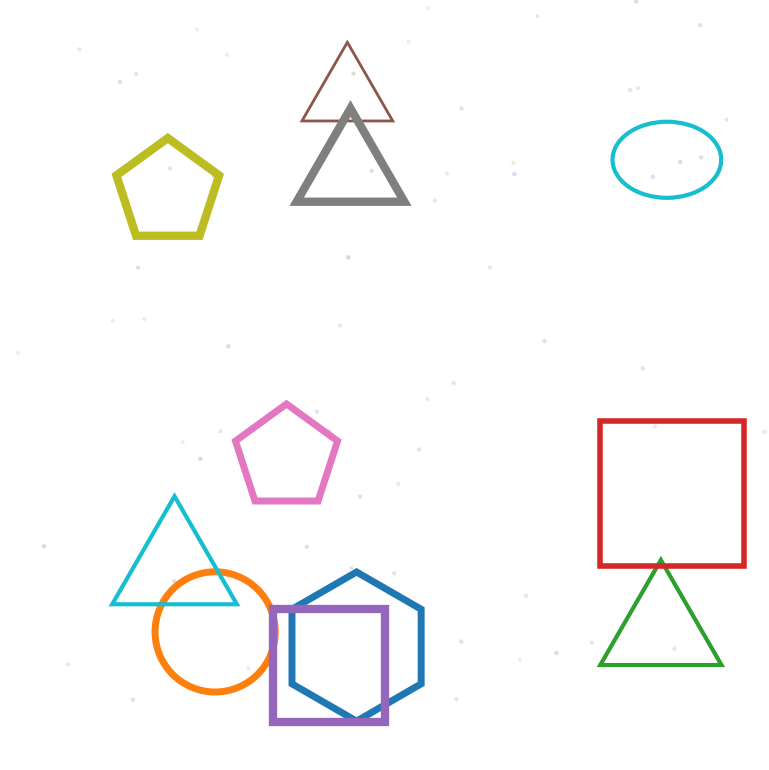[{"shape": "hexagon", "thickness": 2.5, "radius": 0.48, "center": [0.463, 0.16]}, {"shape": "circle", "thickness": 2.5, "radius": 0.39, "center": [0.279, 0.179]}, {"shape": "triangle", "thickness": 1.5, "radius": 0.45, "center": [0.858, 0.182]}, {"shape": "square", "thickness": 2, "radius": 0.47, "center": [0.873, 0.359]}, {"shape": "square", "thickness": 3, "radius": 0.36, "center": [0.427, 0.136]}, {"shape": "triangle", "thickness": 1, "radius": 0.34, "center": [0.451, 0.877]}, {"shape": "pentagon", "thickness": 2.5, "radius": 0.35, "center": [0.372, 0.406]}, {"shape": "triangle", "thickness": 3, "radius": 0.4, "center": [0.455, 0.778]}, {"shape": "pentagon", "thickness": 3, "radius": 0.35, "center": [0.218, 0.751]}, {"shape": "oval", "thickness": 1.5, "radius": 0.35, "center": [0.866, 0.793]}, {"shape": "triangle", "thickness": 1.5, "radius": 0.47, "center": [0.227, 0.262]}]